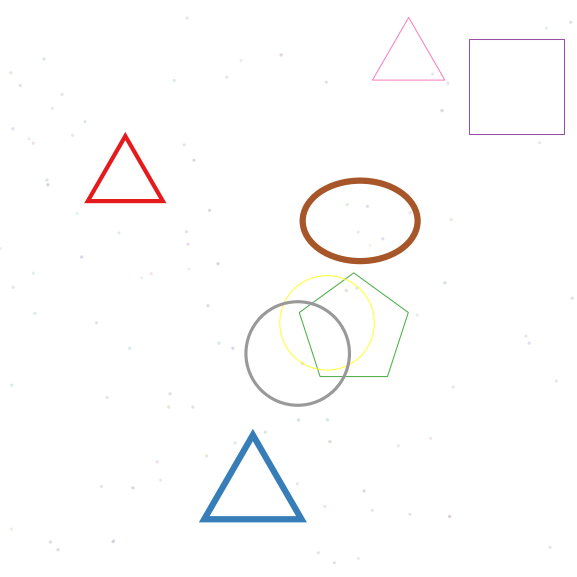[{"shape": "triangle", "thickness": 2, "radius": 0.38, "center": [0.217, 0.688]}, {"shape": "triangle", "thickness": 3, "radius": 0.49, "center": [0.438, 0.149]}, {"shape": "pentagon", "thickness": 0.5, "radius": 0.5, "center": [0.613, 0.427]}, {"shape": "square", "thickness": 0.5, "radius": 0.41, "center": [0.894, 0.849]}, {"shape": "circle", "thickness": 0.5, "radius": 0.41, "center": [0.566, 0.44]}, {"shape": "oval", "thickness": 3, "radius": 0.5, "center": [0.624, 0.617]}, {"shape": "triangle", "thickness": 0.5, "radius": 0.36, "center": [0.708, 0.897]}, {"shape": "circle", "thickness": 1.5, "radius": 0.45, "center": [0.515, 0.387]}]